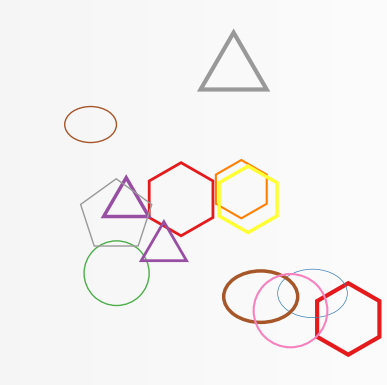[{"shape": "hexagon", "thickness": 2, "radius": 0.47, "center": [0.467, 0.482]}, {"shape": "hexagon", "thickness": 3, "radius": 0.46, "center": [0.899, 0.172]}, {"shape": "oval", "thickness": 0.5, "radius": 0.45, "center": [0.806, 0.238]}, {"shape": "circle", "thickness": 1, "radius": 0.42, "center": [0.301, 0.29]}, {"shape": "triangle", "thickness": 2, "radius": 0.34, "center": [0.423, 0.357]}, {"shape": "triangle", "thickness": 2.5, "radius": 0.34, "center": [0.326, 0.471]}, {"shape": "hexagon", "thickness": 1.5, "radius": 0.38, "center": [0.623, 0.509]}, {"shape": "hexagon", "thickness": 2.5, "radius": 0.43, "center": [0.64, 0.482]}, {"shape": "oval", "thickness": 1, "radius": 0.33, "center": [0.234, 0.677]}, {"shape": "oval", "thickness": 2.5, "radius": 0.48, "center": [0.673, 0.229]}, {"shape": "circle", "thickness": 1.5, "radius": 0.48, "center": [0.75, 0.193]}, {"shape": "triangle", "thickness": 3, "radius": 0.49, "center": [0.603, 0.817]}, {"shape": "pentagon", "thickness": 1, "radius": 0.48, "center": [0.3, 0.439]}]